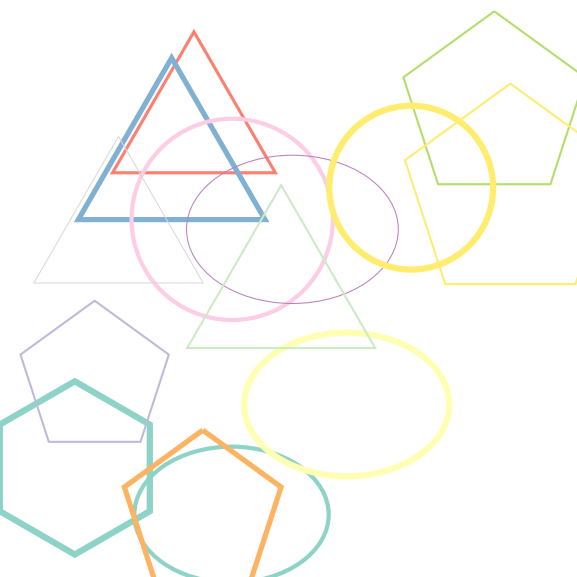[{"shape": "oval", "thickness": 2, "radius": 0.84, "center": [0.401, 0.108]}, {"shape": "hexagon", "thickness": 3, "radius": 0.75, "center": [0.13, 0.189]}, {"shape": "oval", "thickness": 3, "radius": 0.89, "center": [0.6, 0.299]}, {"shape": "pentagon", "thickness": 1, "radius": 0.68, "center": [0.164, 0.343]}, {"shape": "triangle", "thickness": 1.5, "radius": 0.81, "center": [0.336, 0.781]}, {"shape": "triangle", "thickness": 2.5, "radius": 0.93, "center": [0.297, 0.712]}, {"shape": "pentagon", "thickness": 2.5, "radius": 0.71, "center": [0.351, 0.112]}, {"shape": "pentagon", "thickness": 1, "radius": 0.83, "center": [0.856, 0.814]}, {"shape": "circle", "thickness": 2, "radius": 0.87, "center": [0.402, 0.619]}, {"shape": "triangle", "thickness": 0.5, "radius": 0.85, "center": [0.205, 0.594]}, {"shape": "oval", "thickness": 0.5, "radius": 0.92, "center": [0.506, 0.602]}, {"shape": "triangle", "thickness": 1, "radius": 0.94, "center": [0.487, 0.49]}, {"shape": "circle", "thickness": 3, "radius": 0.71, "center": [0.712, 0.674]}, {"shape": "pentagon", "thickness": 1, "radius": 0.96, "center": [0.884, 0.662]}]